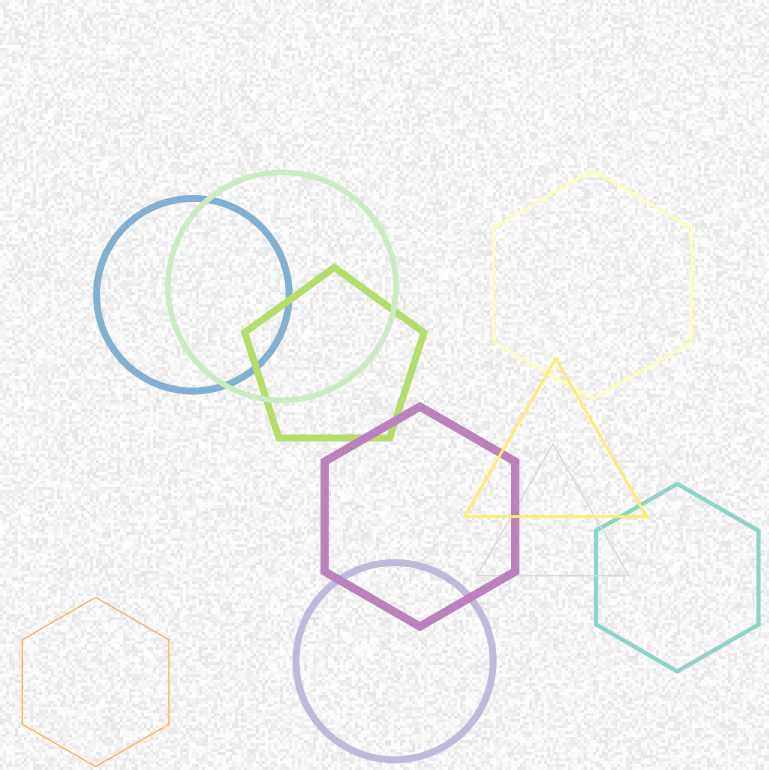[{"shape": "hexagon", "thickness": 1.5, "radius": 0.61, "center": [0.88, 0.25]}, {"shape": "hexagon", "thickness": 1, "radius": 0.74, "center": [0.769, 0.63]}, {"shape": "circle", "thickness": 2.5, "radius": 0.64, "center": [0.512, 0.141]}, {"shape": "circle", "thickness": 2.5, "radius": 0.63, "center": [0.251, 0.617]}, {"shape": "hexagon", "thickness": 0.5, "radius": 0.55, "center": [0.124, 0.114]}, {"shape": "pentagon", "thickness": 2.5, "radius": 0.61, "center": [0.434, 0.53]}, {"shape": "triangle", "thickness": 0.5, "radius": 0.57, "center": [0.718, 0.309]}, {"shape": "hexagon", "thickness": 3, "radius": 0.71, "center": [0.545, 0.329]}, {"shape": "circle", "thickness": 2, "radius": 0.74, "center": [0.366, 0.628]}, {"shape": "triangle", "thickness": 1, "radius": 0.68, "center": [0.722, 0.397]}]